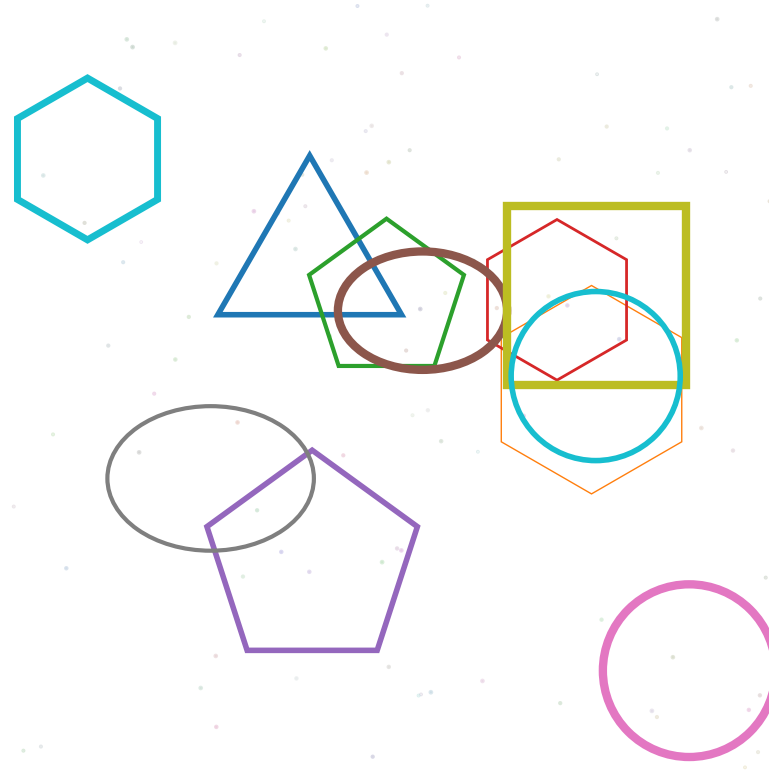[{"shape": "triangle", "thickness": 2, "radius": 0.69, "center": [0.402, 0.66]}, {"shape": "hexagon", "thickness": 0.5, "radius": 0.68, "center": [0.768, 0.494]}, {"shape": "pentagon", "thickness": 1.5, "radius": 0.53, "center": [0.502, 0.61]}, {"shape": "hexagon", "thickness": 1, "radius": 0.52, "center": [0.723, 0.611]}, {"shape": "pentagon", "thickness": 2, "radius": 0.72, "center": [0.405, 0.272]}, {"shape": "oval", "thickness": 3, "radius": 0.55, "center": [0.549, 0.597]}, {"shape": "circle", "thickness": 3, "radius": 0.56, "center": [0.895, 0.129]}, {"shape": "oval", "thickness": 1.5, "radius": 0.67, "center": [0.274, 0.379]}, {"shape": "square", "thickness": 3, "radius": 0.58, "center": [0.774, 0.616]}, {"shape": "hexagon", "thickness": 2.5, "radius": 0.53, "center": [0.114, 0.794]}, {"shape": "circle", "thickness": 2, "radius": 0.55, "center": [0.774, 0.512]}]